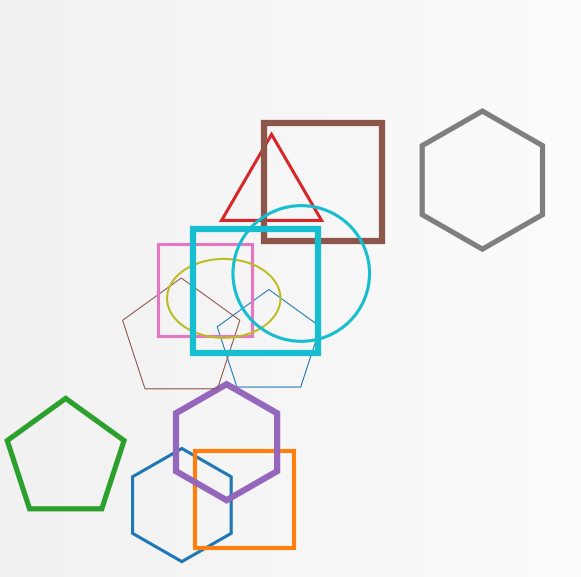[{"shape": "hexagon", "thickness": 1.5, "radius": 0.49, "center": [0.313, 0.125]}, {"shape": "pentagon", "thickness": 0.5, "radius": 0.47, "center": [0.463, 0.404]}, {"shape": "square", "thickness": 2, "radius": 0.42, "center": [0.42, 0.134]}, {"shape": "pentagon", "thickness": 2.5, "radius": 0.53, "center": [0.113, 0.204]}, {"shape": "triangle", "thickness": 1.5, "radius": 0.5, "center": [0.467, 0.667]}, {"shape": "hexagon", "thickness": 3, "radius": 0.5, "center": [0.39, 0.233]}, {"shape": "pentagon", "thickness": 0.5, "radius": 0.53, "center": [0.312, 0.412]}, {"shape": "square", "thickness": 3, "radius": 0.51, "center": [0.556, 0.685]}, {"shape": "square", "thickness": 1.5, "radius": 0.4, "center": [0.353, 0.497]}, {"shape": "hexagon", "thickness": 2.5, "radius": 0.6, "center": [0.83, 0.687]}, {"shape": "oval", "thickness": 1, "radius": 0.49, "center": [0.385, 0.483]}, {"shape": "square", "thickness": 3, "radius": 0.54, "center": [0.439, 0.495]}, {"shape": "circle", "thickness": 1.5, "radius": 0.59, "center": [0.518, 0.526]}]